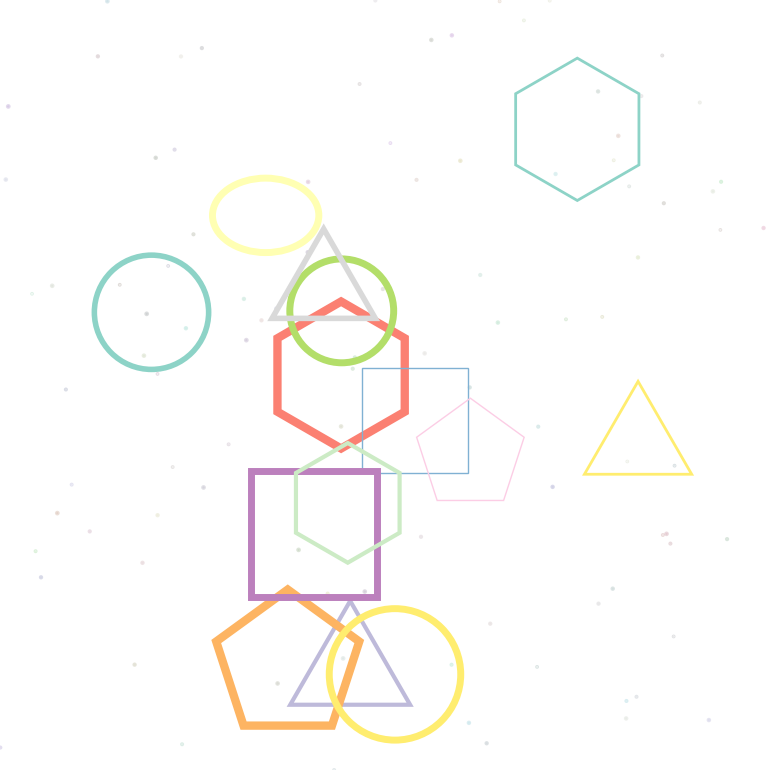[{"shape": "hexagon", "thickness": 1, "radius": 0.46, "center": [0.75, 0.832]}, {"shape": "circle", "thickness": 2, "radius": 0.37, "center": [0.197, 0.594]}, {"shape": "oval", "thickness": 2.5, "radius": 0.35, "center": [0.345, 0.72]}, {"shape": "triangle", "thickness": 1.5, "radius": 0.45, "center": [0.455, 0.13]}, {"shape": "hexagon", "thickness": 3, "radius": 0.48, "center": [0.443, 0.513]}, {"shape": "square", "thickness": 0.5, "radius": 0.34, "center": [0.539, 0.454]}, {"shape": "pentagon", "thickness": 3, "radius": 0.49, "center": [0.374, 0.137]}, {"shape": "circle", "thickness": 2.5, "radius": 0.34, "center": [0.444, 0.596]}, {"shape": "pentagon", "thickness": 0.5, "radius": 0.37, "center": [0.611, 0.409]}, {"shape": "triangle", "thickness": 2, "radius": 0.39, "center": [0.42, 0.625]}, {"shape": "square", "thickness": 2.5, "radius": 0.41, "center": [0.408, 0.307]}, {"shape": "hexagon", "thickness": 1.5, "radius": 0.39, "center": [0.452, 0.347]}, {"shape": "circle", "thickness": 2.5, "radius": 0.43, "center": [0.513, 0.124]}, {"shape": "triangle", "thickness": 1, "radius": 0.4, "center": [0.829, 0.424]}]